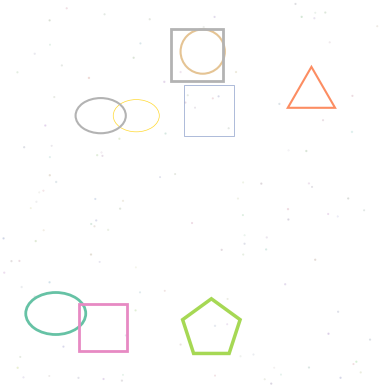[{"shape": "oval", "thickness": 2, "radius": 0.39, "center": [0.145, 0.186]}, {"shape": "triangle", "thickness": 1.5, "radius": 0.35, "center": [0.809, 0.755]}, {"shape": "square", "thickness": 0.5, "radius": 0.33, "center": [0.543, 0.714]}, {"shape": "square", "thickness": 2, "radius": 0.31, "center": [0.268, 0.15]}, {"shape": "pentagon", "thickness": 2.5, "radius": 0.39, "center": [0.549, 0.145]}, {"shape": "oval", "thickness": 0.5, "radius": 0.3, "center": [0.354, 0.699]}, {"shape": "circle", "thickness": 1.5, "radius": 0.29, "center": [0.527, 0.866]}, {"shape": "square", "thickness": 2, "radius": 0.33, "center": [0.512, 0.857]}, {"shape": "oval", "thickness": 1.5, "radius": 0.33, "center": [0.262, 0.7]}]